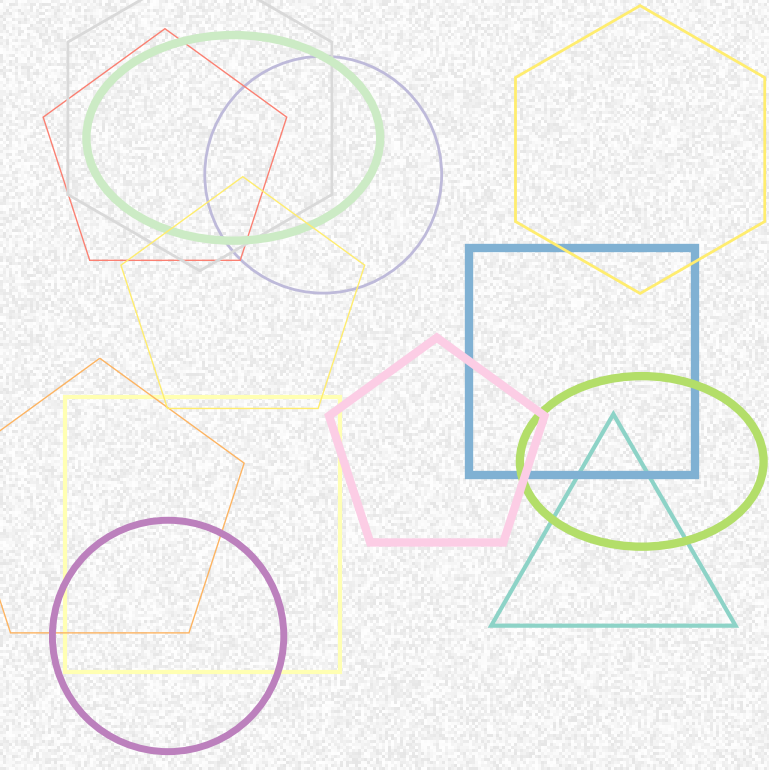[{"shape": "triangle", "thickness": 1.5, "radius": 0.92, "center": [0.797, 0.279]}, {"shape": "square", "thickness": 1.5, "radius": 0.89, "center": [0.262, 0.306]}, {"shape": "circle", "thickness": 1, "radius": 0.77, "center": [0.42, 0.773]}, {"shape": "pentagon", "thickness": 0.5, "radius": 0.83, "center": [0.214, 0.796]}, {"shape": "square", "thickness": 3, "radius": 0.74, "center": [0.756, 0.53]}, {"shape": "pentagon", "thickness": 0.5, "radius": 0.99, "center": [0.13, 0.338]}, {"shape": "oval", "thickness": 3, "radius": 0.79, "center": [0.833, 0.401]}, {"shape": "pentagon", "thickness": 3, "radius": 0.74, "center": [0.567, 0.414]}, {"shape": "hexagon", "thickness": 1, "radius": 0.99, "center": [0.26, 0.846]}, {"shape": "circle", "thickness": 2.5, "radius": 0.75, "center": [0.218, 0.174]}, {"shape": "oval", "thickness": 3, "radius": 0.95, "center": [0.303, 0.821]}, {"shape": "pentagon", "thickness": 0.5, "radius": 0.83, "center": [0.315, 0.604]}, {"shape": "hexagon", "thickness": 1, "radius": 0.93, "center": [0.831, 0.806]}]